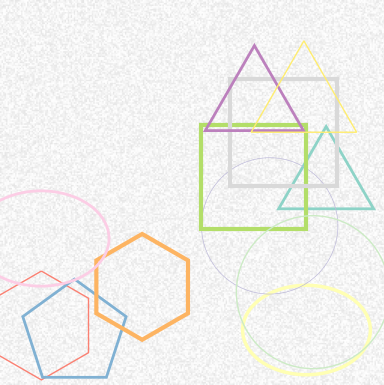[{"shape": "triangle", "thickness": 2, "radius": 0.71, "center": [0.847, 0.529]}, {"shape": "oval", "thickness": 2.5, "radius": 0.83, "center": [0.796, 0.143]}, {"shape": "circle", "thickness": 0.5, "radius": 0.89, "center": [0.7, 0.413]}, {"shape": "hexagon", "thickness": 1, "radius": 0.71, "center": [0.107, 0.155]}, {"shape": "pentagon", "thickness": 2, "radius": 0.71, "center": [0.193, 0.134]}, {"shape": "hexagon", "thickness": 3, "radius": 0.69, "center": [0.369, 0.255]}, {"shape": "square", "thickness": 3, "radius": 0.68, "center": [0.658, 0.54]}, {"shape": "oval", "thickness": 2, "radius": 0.88, "center": [0.106, 0.38]}, {"shape": "square", "thickness": 3, "radius": 0.69, "center": [0.736, 0.657]}, {"shape": "triangle", "thickness": 2, "radius": 0.74, "center": [0.661, 0.734]}, {"shape": "circle", "thickness": 1, "radius": 0.99, "center": [0.813, 0.241]}, {"shape": "triangle", "thickness": 1, "radius": 0.79, "center": [0.789, 0.736]}]